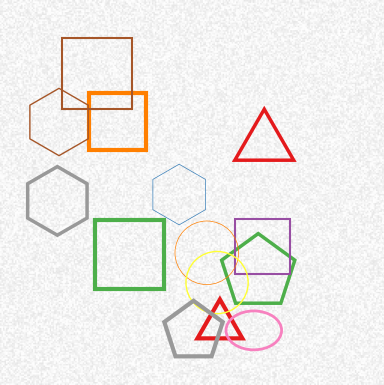[{"shape": "triangle", "thickness": 3, "radius": 0.34, "center": [0.571, 0.155]}, {"shape": "triangle", "thickness": 2.5, "radius": 0.44, "center": [0.686, 0.628]}, {"shape": "hexagon", "thickness": 0.5, "radius": 0.39, "center": [0.465, 0.495]}, {"shape": "pentagon", "thickness": 2.5, "radius": 0.5, "center": [0.671, 0.293]}, {"shape": "square", "thickness": 3, "radius": 0.45, "center": [0.337, 0.339]}, {"shape": "square", "thickness": 1.5, "radius": 0.36, "center": [0.682, 0.359]}, {"shape": "circle", "thickness": 0.5, "radius": 0.41, "center": [0.537, 0.343]}, {"shape": "square", "thickness": 3, "radius": 0.37, "center": [0.305, 0.685]}, {"shape": "circle", "thickness": 1, "radius": 0.4, "center": [0.564, 0.266]}, {"shape": "hexagon", "thickness": 1, "radius": 0.44, "center": [0.153, 0.683]}, {"shape": "square", "thickness": 1.5, "radius": 0.46, "center": [0.251, 0.809]}, {"shape": "oval", "thickness": 2, "radius": 0.36, "center": [0.659, 0.142]}, {"shape": "hexagon", "thickness": 2.5, "radius": 0.45, "center": [0.149, 0.478]}, {"shape": "pentagon", "thickness": 3, "radius": 0.4, "center": [0.503, 0.139]}]